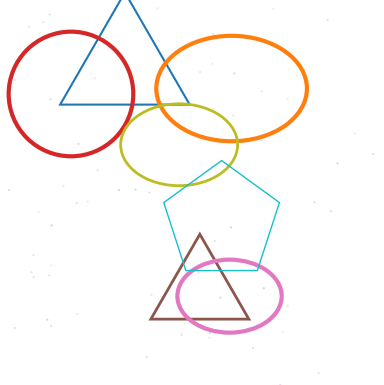[{"shape": "triangle", "thickness": 1.5, "radius": 0.97, "center": [0.324, 0.825]}, {"shape": "oval", "thickness": 3, "radius": 0.98, "center": [0.602, 0.77]}, {"shape": "circle", "thickness": 3, "radius": 0.81, "center": [0.184, 0.756]}, {"shape": "triangle", "thickness": 2, "radius": 0.73, "center": [0.519, 0.245]}, {"shape": "oval", "thickness": 3, "radius": 0.68, "center": [0.596, 0.231]}, {"shape": "oval", "thickness": 2, "radius": 0.76, "center": [0.465, 0.624]}, {"shape": "pentagon", "thickness": 1, "radius": 0.79, "center": [0.576, 0.425]}]